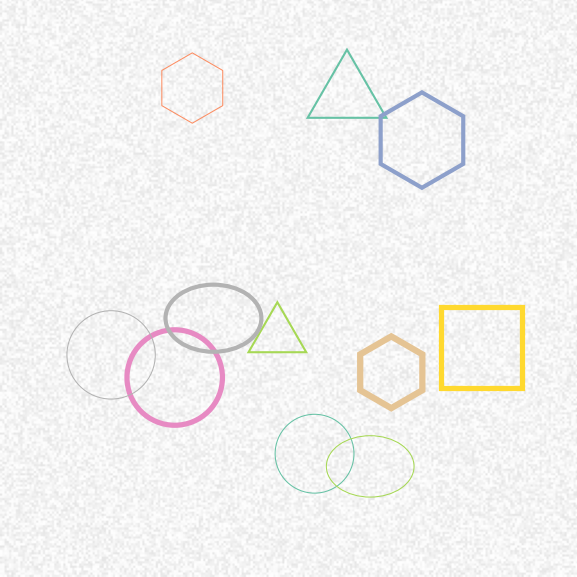[{"shape": "triangle", "thickness": 1, "radius": 0.39, "center": [0.601, 0.834]}, {"shape": "circle", "thickness": 0.5, "radius": 0.34, "center": [0.545, 0.213]}, {"shape": "hexagon", "thickness": 0.5, "radius": 0.3, "center": [0.333, 0.847]}, {"shape": "hexagon", "thickness": 2, "radius": 0.41, "center": [0.731, 0.757]}, {"shape": "circle", "thickness": 2.5, "radius": 0.41, "center": [0.303, 0.345]}, {"shape": "oval", "thickness": 0.5, "radius": 0.38, "center": [0.641, 0.192]}, {"shape": "triangle", "thickness": 1, "radius": 0.29, "center": [0.48, 0.418]}, {"shape": "square", "thickness": 2.5, "radius": 0.35, "center": [0.834, 0.398]}, {"shape": "hexagon", "thickness": 3, "radius": 0.31, "center": [0.678, 0.355]}, {"shape": "oval", "thickness": 2, "radius": 0.42, "center": [0.37, 0.448]}, {"shape": "circle", "thickness": 0.5, "radius": 0.38, "center": [0.192, 0.385]}]